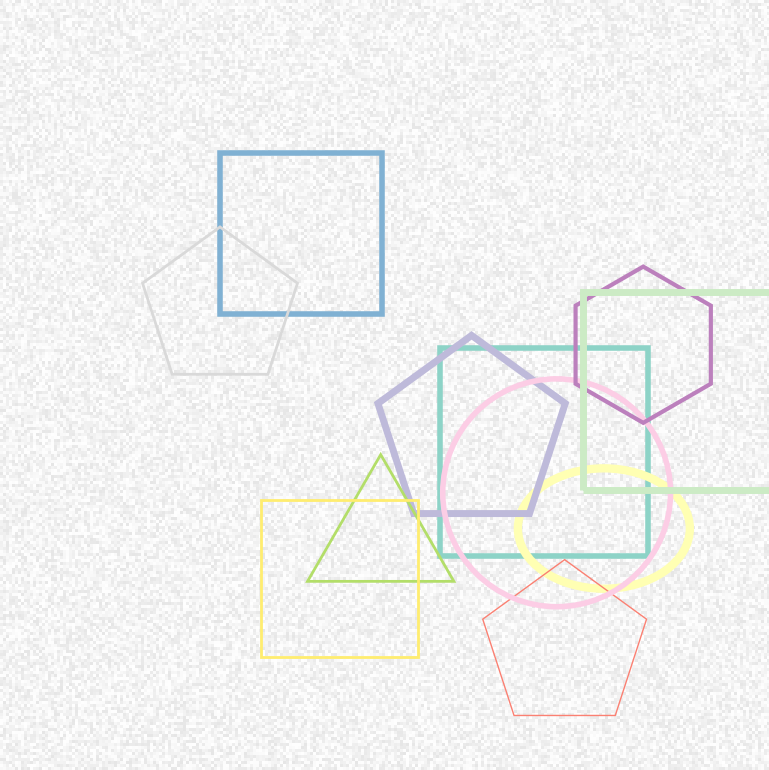[{"shape": "square", "thickness": 2, "radius": 0.67, "center": [0.706, 0.413]}, {"shape": "oval", "thickness": 3, "radius": 0.56, "center": [0.784, 0.314]}, {"shape": "pentagon", "thickness": 2.5, "radius": 0.64, "center": [0.612, 0.437]}, {"shape": "pentagon", "thickness": 0.5, "radius": 0.56, "center": [0.733, 0.161]}, {"shape": "square", "thickness": 2, "radius": 0.52, "center": [0.391, 0.697]}, {"shape": "triangle", "thickness": 1, "radius": 0.55, "center": [0.494, 0.3]}, {"shape": "circle", "thickness": 2, "radius": 0.74, "center": [0.723, 0.36]}, {"shape": "pentagon", "thickness": 1, "radius": 0.53, "center": [0.286, 0.599]}, {"shape": "hexagon", "thickness": 1.5, "radius": 0.51, "center": [0.835, 0.552]}, {"shape": "square", "thickness": 2.5, "radius": 0.64, "center": [0.885, 0.492]}, {"shape": "square", "thickness": 1, "radius": 0.51, "center": [0.441, 0.249]}]